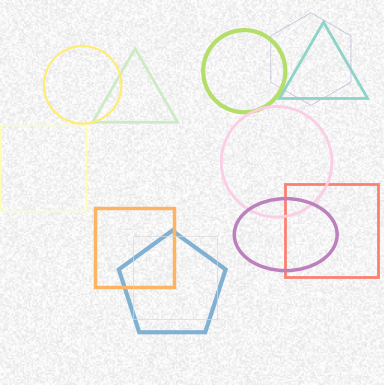[{"shape": "triangle", "thickness": 2, "radius": 0.66, "center": [0.84, 0.81]}, {"shape": "square", "thickness": 1, "radius": 0.56, "center": [0.113, 0.564]}, {"shape": "hexagon", "thickness": 0.5, "radius": 0.6, "center": [0.807, 0.847]}, {"shape": "square", "thickness": 2, "radius": 0.61, "center": [0.861, 0.401]}, {"shape": "pentagon", "thickness": 3, "radius": 0.73, "center": [0.447, 0.255]}, {"shape": "square", "thickness": 2.5, "radius": 0.51, "center": [0.348, 0.357]}, {"shape": "circle", "thickness": 3, "radius": 0.53, "center": [0.634, 0.815]}, {"shape": "circle", "thickness": 2, "radius": 0.72, "center": [0.718, 0.58]}, {"shape": "square", "thickness": 0.5, "radius": 0.54, "center": [0.455, 0.279]}, {"shape": "oval", "thickness": 2.5, "radius": 0.67, "center": [0.742, 0.391]}, {"shape": "triangle", "thickness": 2, "radius": 0.64, "center": [0.351, 0.746]}, {"shape": "circle", "thickness": 1.5, "radius": 0.5, "center": [0.215, 0.779]}]